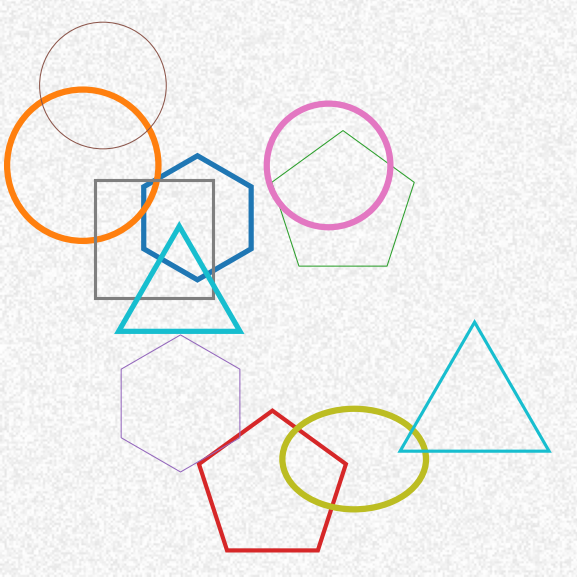[{"shape": "hexagon", "thickness": 2.5, "radius": 0.54, "center": [0.342, 0.622]}, {"shape": "circle", "thickness": 3, "radius": 0.66, "center": [0.143, 0.713]}, {"shape": "pentagon", "thickness": 0.5, "radius": 0.65, "center": [0.594, 0.643]}, {"shape": "pentagon", "thickness": 2, "radius": 0.67, "center": [0.472, 0.154]}, {"shape": "hexagon", "thickness": 0.5, "radius": 0.59, "center": [0.313, 0.301]}, {"shape": "circle", "thickness": 0.5, "radius": 0.55, "center": [0.178, 0.851]}, {"shape": "circle", "thickness": 3, "radius": 0.54, "center": [0.569, 0.713]}, {"shape": "square", "thickness": 1.5, "radius": 0.51, "center": [0.267, 0.585]}, {"shape": "oval", "thickness": 3, "radius": 0.62, "center": [0.613, 0.204]}, {"shape": "triangle", "thickness": 1.5, "radius": 0.74, "center": [0.822, 0.292]}, {"shape": "triangle", "thickness": 2.5, "radius": 0.61, "center": [0.31, 0.486]}]